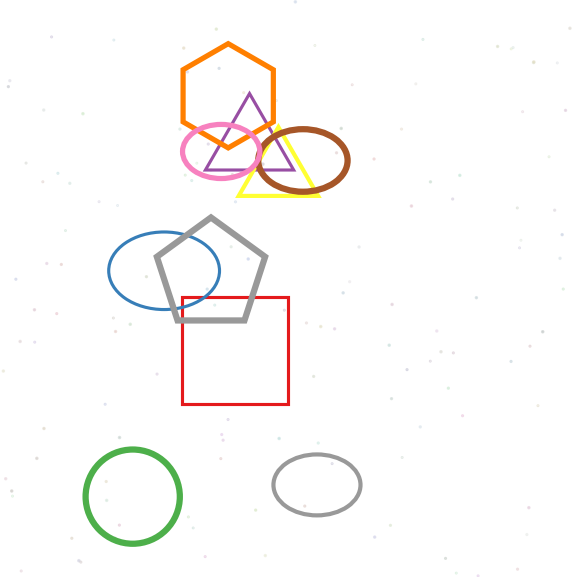[{"shape": "square", "thickness": 1.5, "radius": 0.46, "center": [0.407, 0.392]}, {"shape": "oval", "thickness": 1.5, "radius": 0.48, "center": [0.284, 0.53]}, {"shape": "circle", "thickness": 3, "radius": 0.41, "center": [0.23, 0.139]}, {"shape": "triangle", "thickness": 1.5, "radius": 0.44, "center": [0.432, 0.749]}, {"shape": "hexagon", "thickness": 2.5, "radius": 0.45, "center": [0.395, 0.833]}, {"shape": "triangle", "thickness": 2, "radius": 0.4, "center": [0.482, 0.7]}, {"shape": "oval", "thickness": 3, "radius": 0.39, "center": [0.525, 0.721]}, {"shape": "oval", "thickness": 2.5, "radius": 0.33, "center": [0.383, 0.737]}, {"shape": "pentagon", "thickness": 3, "radius": 0.49, "center": [0.365, 0.524]}, {"shape": "oval", "thickness": 2, "radius": 0.38, "center": [0.549, 0.159]}]